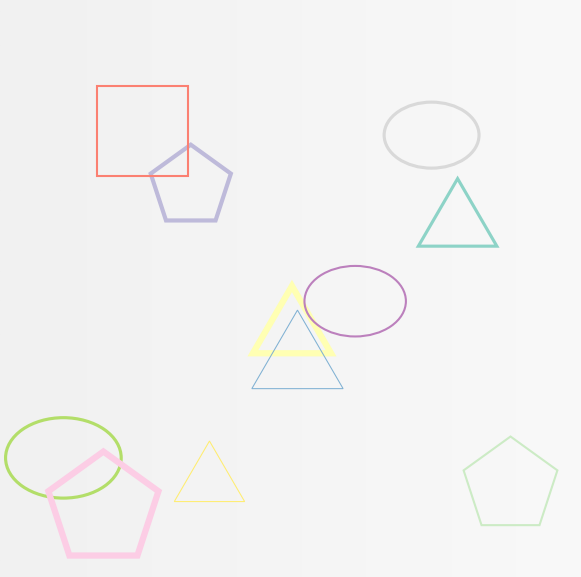[{"shape": "triangle", "thickness": 1.5, "radius": 0.39, "center": [0.787, 0.612]}, {"shape": "triangle", "thickness": 3, "radius": 0.39, "center": [0.502, 0.426]}, {"shape": "pentagon", "thickness": 2, "radius": 0.36, "center": [0.328, 0.676]}, {"shape": "square", "thickness": 1, "radius": 0.39, "center": [0.245, 0.772]}, {"shape": "triangle", "thickness": 0.5, "radius": 0.45, "center": [0.512, 0.371]}, {"shape": "oval", "thickness": 1.5, "radius": 0.5, "center": [0.109, 0.206]}, {"shape": "pentagon", "thickness": 3, "radius": 0.5, "center": [0.178, 0.118]}, {"shape": "oval", "thickness": 1.5, "radius": 0.41, "center": [0.743, 0.765]}, {"shape": "oval", "thickness": 1, "radius": 0.44, "center": [0.611, 0.478]}, {"shape": "pentagon", "thickness": 1, "radius": 0.42, "center": [0.878, 0.158]}, {"shape": "triangle", "thickness": 0.5, "radius": 0.35, "center": [0.36, 0.166]}]